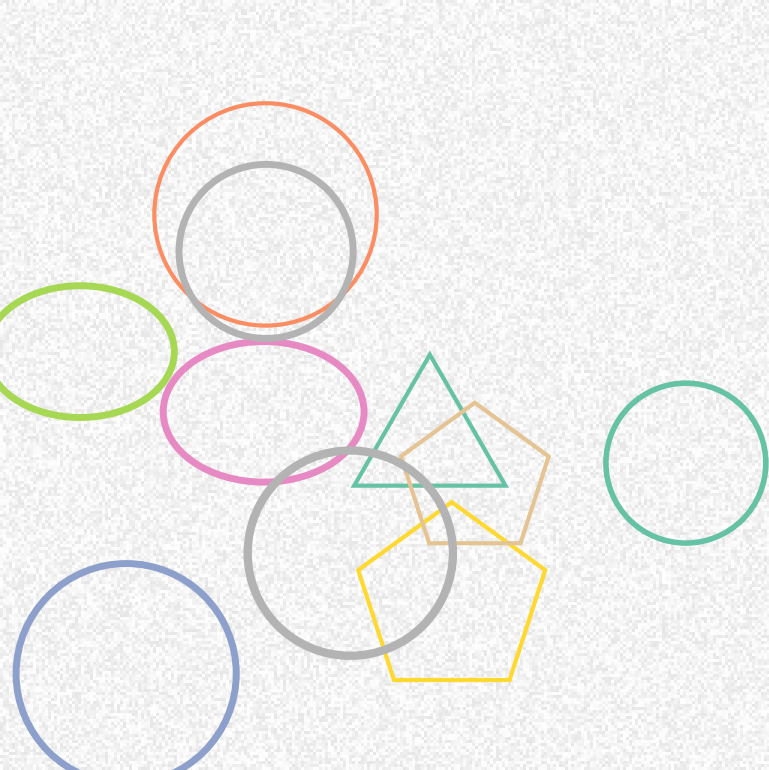[{"shape": "circle", "thickness": 2, "radius": 0.52, "center": [0.891, 0.399]}, {"shape": "triangle", "thickness": 1.5, "radius": 0.57, "center": [0.558, 0.426]}, {"shape": "circle", "thickness": 1.5, "radius": 0.72, "center": [0.345, 0.722]}, {"shape": "circle", "thickness": 2.5, "radius": 0.71, "center": [0.164, 0.125]}, {"shape": "oval", "thickness": 2.5, "radius": 0.65, "center": [0.342, 0.465]}, {"shape": "oval", "thickness": 2.5, "radius": 0.61, "center": [0.104, 0.543]}, {"shape": "pentagon", "thickness": 1.5, "radius": 0.64, "center": [0.587, 0.22]}, {"shape": "pentagon", "thickness": 1.5, "radius": 0.5, "center": [0.617, 0.376]}, {"shape": "circle", "thickness": 2.5, "radius": 0.57, "center": [0.346, 0.673]}, {"shape": "circle", "thickness": 3, "radius": 0.67, "center": [0.455, 0.282]}]